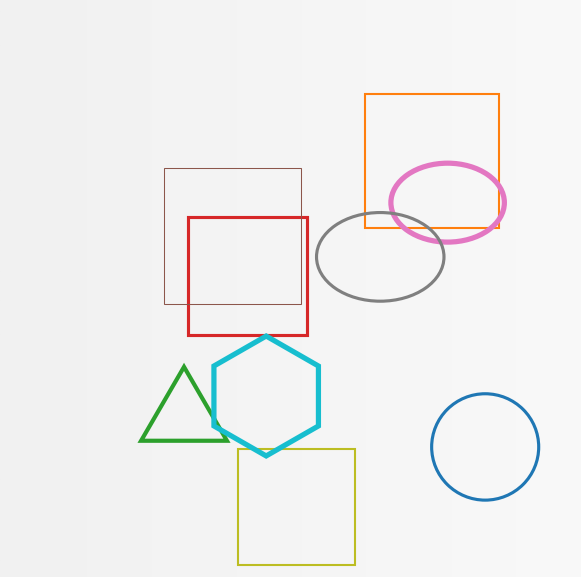[{"shape": "circle", "thickness": 1.5, "radius": 0.46, "center": [0.835, 0.225]}, {"shape": "square", "thickness": 1, "radius": 0.58, "center": [0.743, 0.72]}, {"shape": "triangle", "thickness": 2, "radius": 0.43, "center": [0.317, 0.279]}, {"shape": "square", "thickness": 1.5, "radius": 0.51, "center": [0.425, 0.521]}, {"shape": "square", "thickness": 0.5, "radius": 0.59, "center": [0.4, 0.591]}, {"shape": "oval", "thickness": 2.5, "radius": 0.49, "center": [0.77, 0.648]}, {"shape": "oval", "thickness": 1.5, "radius": 0.55, "center": [0.654, 0.554]}, {"shape": "square", "thickness": 1, "radius": 0.5, "center": [0.51, 0.121]}, {"shape": "hexagon", "thickness": 2.5, "radius": 0.52, "center": [0.458, 0.313]}]